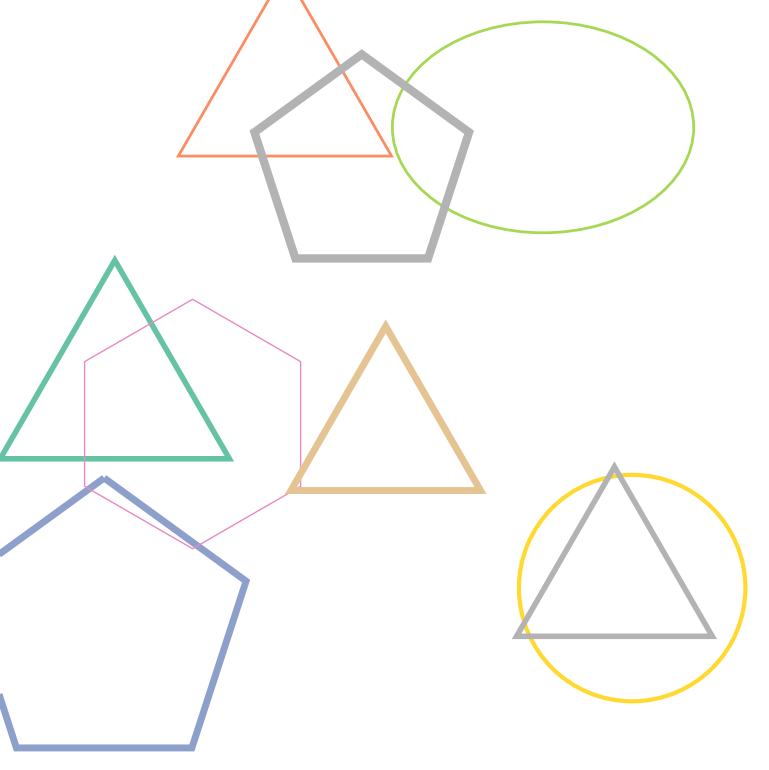[{"shape": "triangle", "thickness": 2, "radius": 0.86, "center": [0.149, 0.49]}, {"shape": "triangle", "thickness": 1, "radius": 0.8, "center": [0.37, 0.877]}, {"shape": "pentagon", "thickness": 2.5, "radius": 0.97, "center": [0.135, 0.185]}, {"shape": "hexagon", "thickness": 0.5, "radius": 0.81, "center": [0.25, 0.449]}, {"shape": "oval", "thickness": 1, "radius": 0.98, "center": [0.705, 0.835]}, {"shape": "circle", "thickness": 1.5, "radius": 0.74, "center": [0.821, 0.236]}, {"shape": "triangle", "thickness": 2.5, "radius": 0.71, "center": [0.501, 0.434]}, {"shape": "pentagon", "thickness": 3, "radius": 0.73, "center": [0.47, 0.783]}, {"shape": "triangle", "thickness": 2, "radius": 0.73, "center": [0.798, 0.247]}]